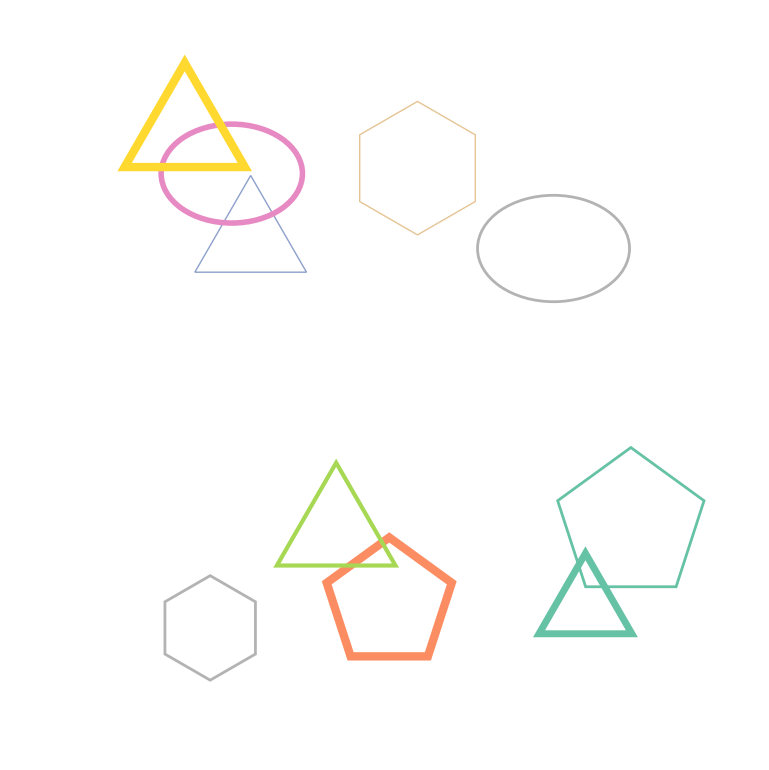[{"shape": "triangle", "thickness": 2.5, "radius": 0.35, "center": [0.76, 0.212]}, {"shape": "pentagon", "thickness": 1, "radius": 0.5, "center": [0.819, 0.319]}, {"shape": "pentagon", "thickness": 3, "radius": 0.43, "center": [0.506, 0.217]}, {"shape": "triangle", "thickness": 0.5, "radius": 0.42, "center": [0.326, 0.688]}, {"shape": "oval", "thickness": 2, "radius": 0.46, "center": [0.301, 0.775]}, {"shape": "triangle", "thickness": 1.5, "radius": 0.44, "center": [0.437, 0.31]}, {"shape": "triangle", "thickness": 3, "radius": 0.45, "center": [0.24, 0.828]}, {"shape": "hexagon", "thickness": 0.5, "radius": 0.43, "center": [0.542, 0.782]}, {"shape": "hexagon", "thickness": 1, "radius": 0.34, "center": [0.273, 0.185]}, {"shape": "oval", "thickness": 1, "radius": 0.49, "center": [0.719, 0.677]}]